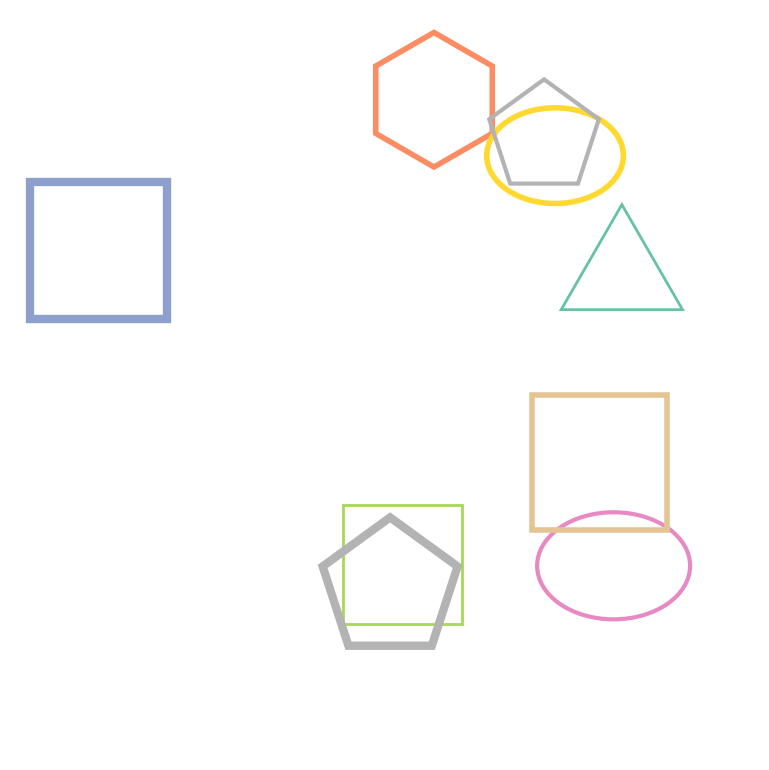[{"shape": "triangle", "thickness": 1, "radius": 0.45, "center": [0.808, 0.643]}, {"shape": "hexagon", "thickness": 2, "radius": 0.44, "center": [0.564, 0.87]}, {"shape": "square", "thickness": 3, "radius": 0.45, "center": [0.128, 0.675]}, {"shape": "oval", "thickness": 1.5, "radius": 0.5, "center": [0.797, 0.265]}, {"shape": "square", "thickness": 1, "radius": 0.39, "center": [0.523, 0.267]}, {"shape": "oval", "thickness": 2, "radius": 0.44, "center": [0.721, 0.798]}, {"shape": "square", "thickness": 2, "radius": 0.44, "center": [0.778, 0.399]}, {"shape": "pentagon", "thickness": 3, "radius": 0.46, "center": [0.507, 0.236]}, {"shape": "pentagon", "thickness": 1.5, "radius": 0.37, "center": [0.707, 0.822]}]